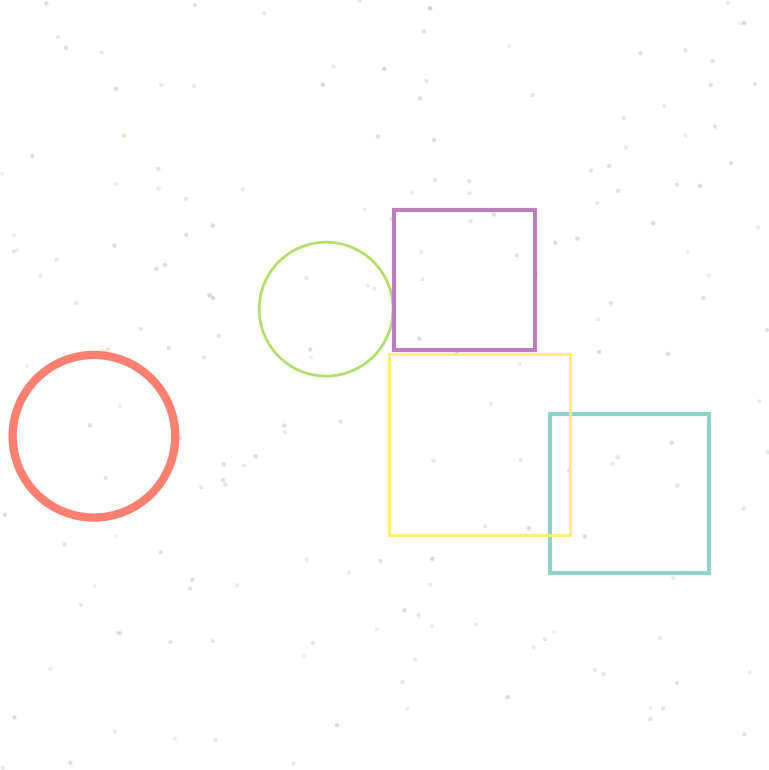[{"shape": "square", "thickness": 1.5, "radius": 0.52, "center": [0.818, 0.359]}, {"shape": "circle", "thickness": 3, "radius": 0.53, "center": [0.122, 0.433]}, {"shape": "circle", "thickness": 1, "radius": 0.43, "center": [0.424, 0.599]}, {"shape": "square", "thickness": 1.5, "radius": 0.46, "center": [0.603, 0.636]}, {"shape": "square", "thickness": 1, "radius": 0.59, "center": [0.623, 0.422]}]